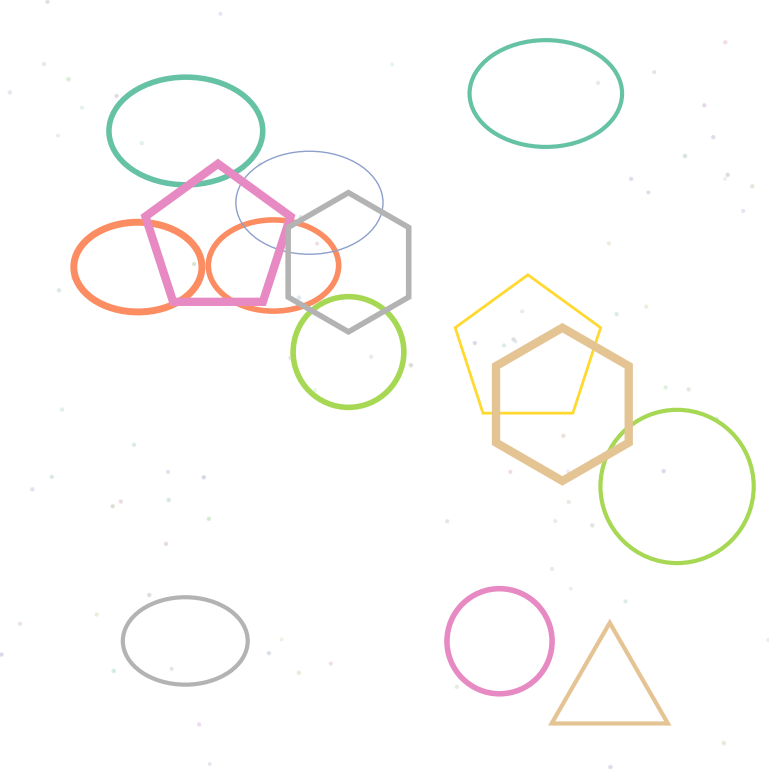[{"shape": "oval", "thickness": 2, "radius": 0.5, "center": [0.241, 0.83]}, {"shape": "oval", "thickness": 1.5, "radius": 0.5, "center": [0.709, 0.879]}, {"shape": "oval", "thickness": 2.5, "radius": 0.42, "center": [0.179, 0.653]}, {"shape": "oval", "thickness": 2, "radius": 0.42, "center": [0.355, 0.655]}, {"shape": "oval", "thickness": 0.5, "radius": 0.48, "center": [0.402, 0.737]}, {"shape": "circle", "thickness": 2, "radius": 0.34, "center": [0.649, 0.167]}, {"shape": "pentagon", "thickness": 3, "radius": 0.5, "center": [0.283, 0.688]}, {"shape": "circle", "thickness": 1.5, "radius": 0.5, "center": [0.879, 0.368]}, {"shape": "circle", "thickness": 2, "radius": 0.36, "center": [0.453, 0.543]}, {"shape": "pentagon", "thickness": 1, "radius": 0.5, "center": [0.686, 0.544]}, {"shape": "triangle", "thickness": 1.5, "radius": 0.44, "center": [0.792, 0.104]}, {"shape": "hexagon", "thickness": 3, "radius": 0.5, "center": [0.73, 0.475]}, {"shape": "hexagon", "thickness": 2, "radius": 0.45, "center": [0.453, 0.659]}, {"shape": "oval", "thickness": 1.5, "radius": 0.41, "center": [0.241, 0.168]}]